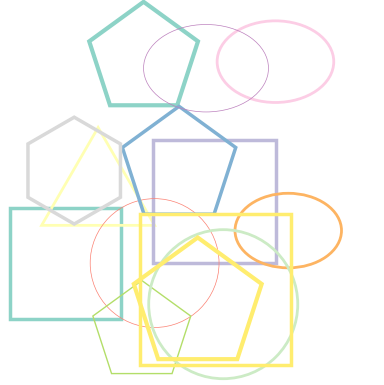[{"shape": "pentagon", "thickness": 3, "radius": 0.74, "center": [0.373, 0.847]}, {"shape": "square", "thickness": 2.5, "radius": 0.72, "center": [0.169, 0.316]}, {"shape": "triangle", "thickness": 2, "radius": 0.85, "center": [0.255, 0.499]}, {"shape": "square", "thickness": 2.5, "radius": 0.8, "center": [0.556, 0.476]}, {"shape": "circle", "thickness": 0.5, "radius": 0.84, "center": [0.402, 0.317]}, {"shape": "pentagon", "thickness": 2.5, "radius": 0.77, "center": [0.465, 0.569]}, {"shape": "oval", "thickness": 2, "radius": 0.69, "center": [0.749, 0.401]}, {"shape": "pentagon", "thickness": 1, "radius": 0.67, "center": [0.368, 0.138]}, {"shape": "oval", "thickness": 2, "radius": 0.76, "center": [0.715, 0.84]}, {"shape": "hexagon", "thickness": 2.5, "radius": 0.69, "center": [0.193, 0.557]}, {"shape": "oval", "thickness": 0.5, "radius": 0.81, "center": [0.535, 0.823]}, {"shape": "circle", "thickness": 2, "radius": 0.97, "center": [0.58, 0.21]}, {"shape": "square", "thickness": 2.5, "radius": 0.98, "center": [0.559, 0.247]}, {"shape": "pentagon", "thickness": 3, "radius": 0.87, "center": [0.514, 0.208]}]